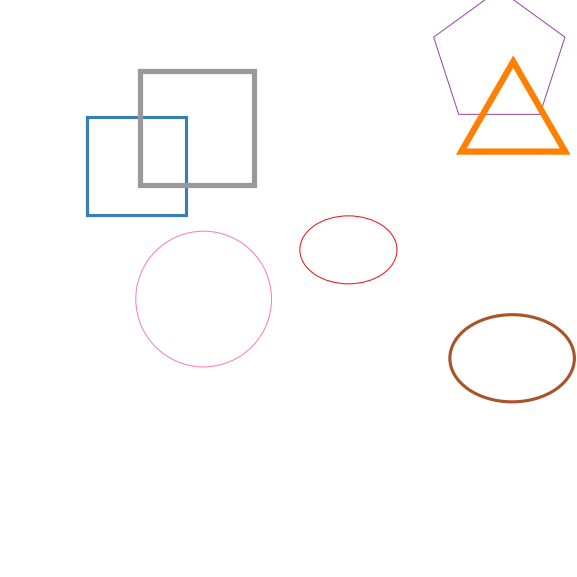[{"shape": "oval", "thickness": 0.5, "radius": 0.42, "center": [0.603, 0.566]}, {"shape": "square", "thickness": 1.5, "radius": 0.43, "center": [0.236, 0.712]}, {"shape": "pentagon", "thickness": 0.5, "radius": 0.6, "center": [0.865, 0.898]}, {"shape": "triangle", "thickness": 3, "radius": 0.52, "center": [0.889, 0.789]}, {"shape": "oval", "thickness": 1.5, "radius": 0.54, "center": [0.887, 0.379]}, {"shape": "circle", "thickness": 0.5, "radius": 0.59, "center": [0.353, 0.481]}, {"shape": "square", "thickness": 2.5, "radius": 0.49, "center": [0.341, 0.778]}]